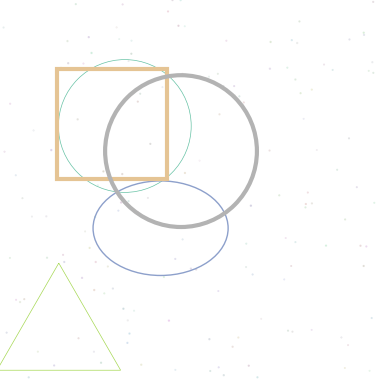[{"shape": "circle", "thickness": 0.5, "radius": 0.86, "center": [0.324, 0.673]}, {"shape": "oval", "thickness": 1, "radius": 0.88, "center": [0.417, 0.407]}, {"shape": "triangle", "thickness": 0.5, "radius": 0.93, "center": [0.153, 0.131]}, {"shape": "square", "thickness": 3, "radius": 0.72, "center": [0.29, 0.677]}, {"shape": "circle", "thickness": 3, "radius": 0.99, "center": [0.47, 0.608]}]